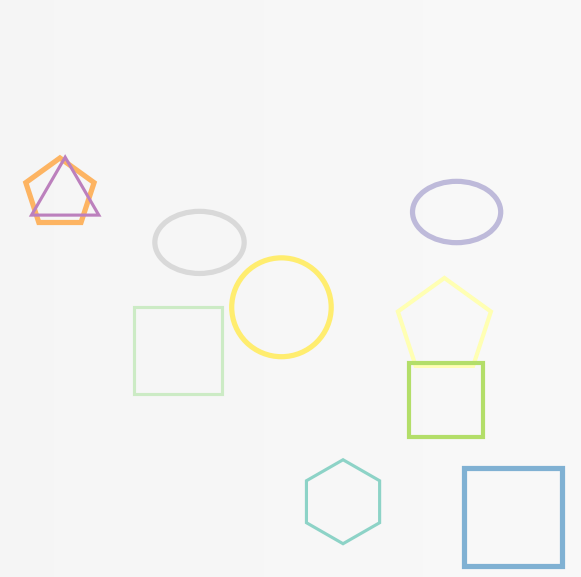[{"shape": "hexagon", "thickness": 1.5, "radius": 0.36, "center": [0.59, 0.13]}, {"shape": "pentagon", "thickness": 2, "radius": 0.42, "center": [0.765, 0.434]}, {"shape": "oval", "thickness": 2.5, "radius": 0.38, "center": [0.786, 0.632]}, {"shape": "square", "thickness": 2.5, "radius": 0.42, "center": [0.883, 0.104]}, {"shape": "pentagon", "thickness": 2.5, "radius": 0.31, "center": [0.103, 0.664]}, {"shape": "square", "thickness": 2, "radius": 0.32, "center": [0.768, 0.306]}, {"shape": "oval", "thickness": 2.5, "radius": 0.38, "center": [0.343, 0.579]}, {"shape": "triangle", "thickness": 1.5, "radius": 0.33, "center": [0.112, 0.66]}, {"shape": "square", "thickness": 1.5, "radius": 0.38, "center": [0.306, 0.393]}, {"shape": "circle", "thickness": 2.5, "radius": 0.43, "center": [0.484, 0.467]}]